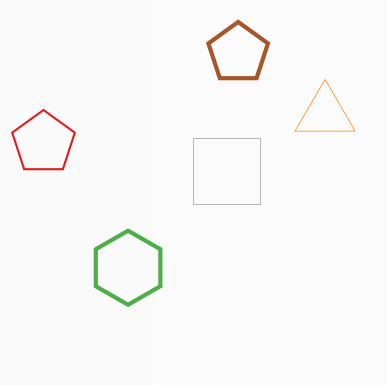[{"shape": "pentagon", "thickness": 1.5, "radius": 0.42, "center": [0.112, 0.629]}, {"shape": "hexagon", "thickness": 3, "radius": 0.48, "center": [0.331, 0.305]}, {"shape": "triangle", "thickness": 0.5, "radius": 0.45, "center": [0.839, 0.704]}, {"shape": "pentagon", "thickness": 3, "radius": 0.4, "center": [0.615, 0.862]}, {"shape": "square", "thickness": 0.5, "radius": 0.43, "center": [0.584, 0.555]}]